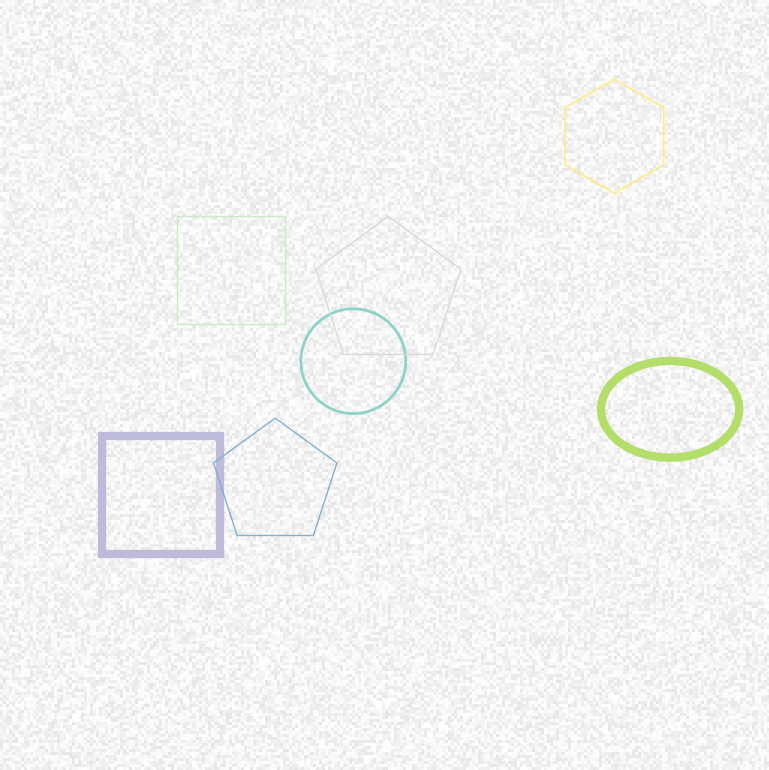[{"shape": "circle", "thickness": 1, "radius": 0.34, "center": [0.459, 0.531]}, {"shape": "square", "thickness": 3, "radius": 0.38, "center": [0.209, 0.358]}, {"shape": "pentagon", "thickness": 0.5, "radius": 0.42, "center": [0.357, 0.373]}, {"shape": "oval", "thickness": 3, "radius": 0.45, "center": [0.87, 0.468]}, {"shape": "pentagon", "thickness": 0.5, "radius": 0.5, "center": [0.504, 0.62]}, {"shape": "square", "thickness": 0.5, "radius": 0.35, "center": [0.3, 0.649]}, {"shape": "hexagon", "thickness": 0.5, "radius": 0.37, "center": [0.798, 0.823]}]